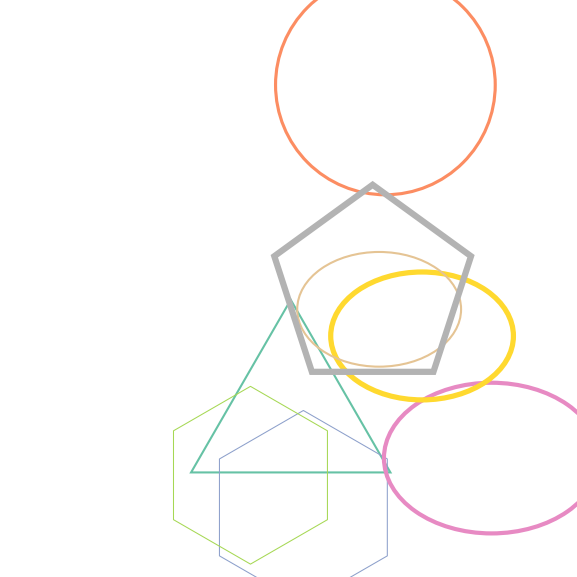[{"shape": "triangle", "thickness": 1, "radius": 1.0, "center": [0.503, 0.281]}, {"shape": "circle", "thickness": 1.5, "radius": 0.95, "center": [0.667, 0.852]}, {"shape": "hexagon", "thickness": 0.5, "radius": 0.84, "center": [0.525, 0.12]}, {"shape": "oval", "thickness": 2, "radius": 0.93, "center": [0.851, 0.206]}, {"shape": "hexagon", "thickness": 0.5, "radius": 0.77, "center": [0.434, 0.176]}, {"shape": "oval", "thickness": 2.5, "radius": 0.79, "center": [0.731, 0.417]}, {"shape": "oval", "thickness": 1, "radius": 0.71, "center": [0.657, 0.464]}, {"shape": "pentagon", "thickness": 3, "radius": 0.9, "center": [0.645, 0.5]}]